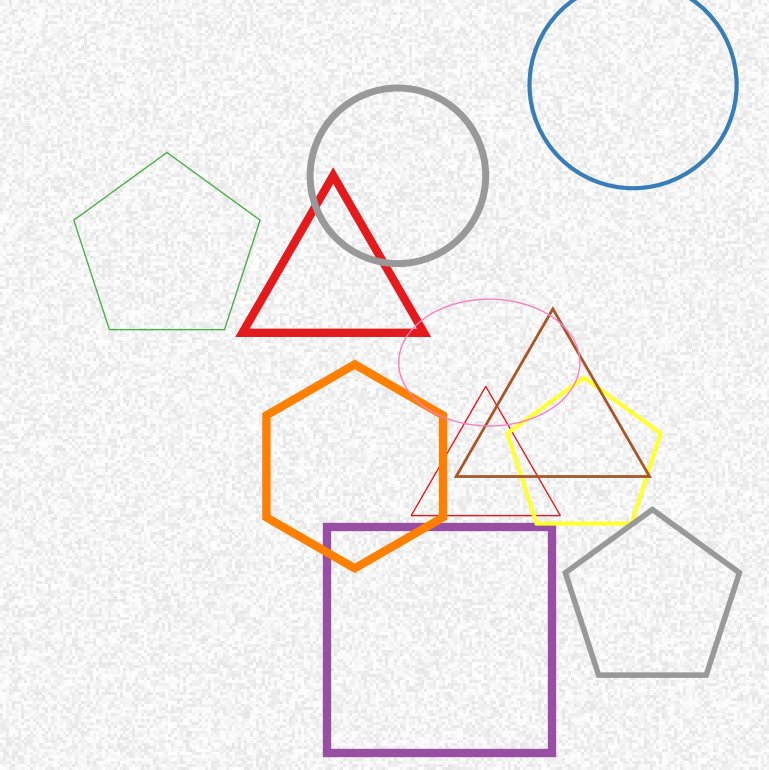[{"shape": "triangle", "thickness": 0.5, "radius": 0.56, "center": [0.631, 0.386]}, {"shape": "triangle", "thickness": 3, "radius": 0.68, "center": [0.433, 0.636]}, {"shape": "circle", "thickness": 1.5, "radius": 0.67, "center": [0.822, 0.89]}, {"shape": "pentagon", "thickness": 0.5, "radius": 0.64, "center": [0.217, 0.675]}, {"shape": "square", "thickness": 3, "radius": 0.73, "center": [0.571, 0.169]}, {"shape": "hexagon", "thickness": 3, "radius": 0.66, "center": [0.461, 0.394]}, {"shape": "pentagon", "thickness": 1.5, "radius": 0.52, "center": [0.758, 0.405]}, {"shape": "triangle", "thickness": 1, "radius": 0.73, "center": [0.718, 0.454]}, {"shape": "oval", "thickness": 0.5, "radius": 0.59, "center": [0.635, 0.529]}, {"shape": "circle", "thickness": 2.5, "radius": 0.57, "center": [0.517, 0.772]}, {"shape": "pentagon", "thickness": 2, "radius": 0.59, "center": [0.847, 0.219]}]